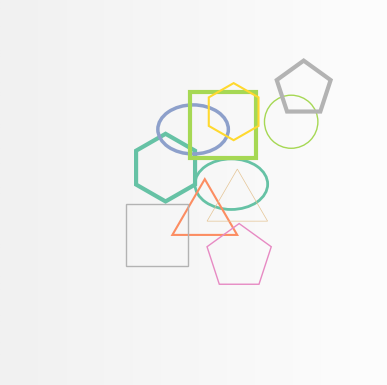[{"shape": "hexagon", "thickness": 3, "radius": 0.44, "center": [0.427, 0.565]}, {"shape": "oval", "thickness": 2, "radius": 0.47, "center": [0.597, 0.522]}, {"shape": "triangle", "thickness": 1.5, "radius": 0.48, "center": [0.528, 0.438]}, {"shape": "oval", "thickness": 2.5, "radius": 0.45, "center": [0.498, 0.664]}, {"shape": "pentagon", "thickness": 1, "radius": 0.44, "center": [0.617, 0.332]}, {"shape": "square", "thickness": 3, "radius": 0.43, "center": [0.575, 0.675]}, {"shape": "circle", "thickness": 1, "radius": 0.34, "center": [0.751, 0.684]}, {"shape": "hexagon", "thickness": 1.5, "radius": 0.37, "center": [0.603, 0.71]}, {"shape": "triangle", "thickness": 0.5, "radius": 0.45, "center": [0.612, 0.471]}, {"shape": "square", "thickness": 1, "radius": 0.4, "center": [0.405, 0.389]}, {"shape": "pentagon", "thickness": 3, "radius": 0.37, "center": [0.784, 0.769]}]